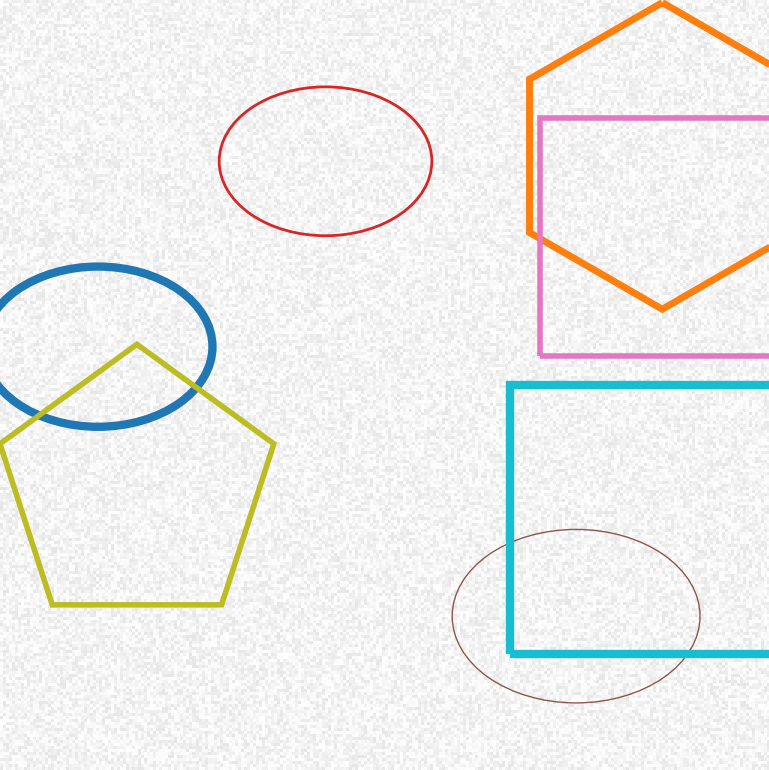[{"shape": "oval", "thickness": 3, "radius": 0.74, "center": [0.127, 0.55]}, {"shape": "hexagon", "thickness": 2.5, "radius": 1.0, "center": [0.86, 0.798]}, {"shape": "oval", "thickness": 1, "radius": 0.69, "center": [0.423, 0.791]}, {"shape": "oval", "thickness": 0.5, "radius": 0.8, "center": [0.748, 0.2]}, {"shape": "square", "thickness": 2, "radius": 0.77, "center": [0.855, 0.692]}, {"shape": "pentagon", "thickness": 2, "radius": 0.94, "center": [0.178, 0.366]}, {"shape": "square", "thickness": 3, "radius": 0.87, "center": [0.837, 0.326]}]